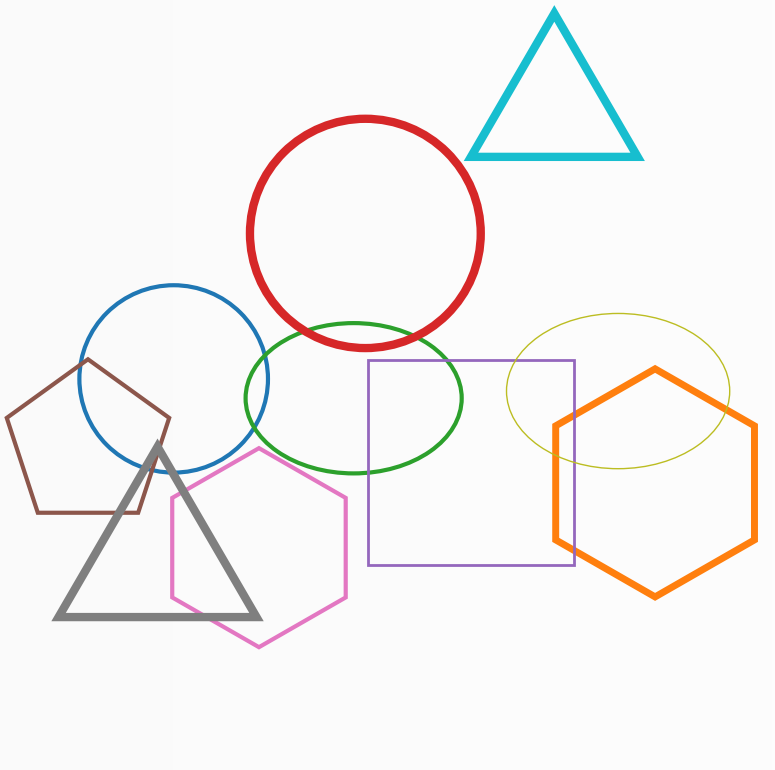[{"shape": "circle", "thickness": 1.5, "radius": 0.61, "center": [0.224, 0.508]}, {"shape": "hexagon", "thickness": 2.5, "radius": 0.74, "center": [0.845, 0.373]}, {"shape": "oval", "thickness": 1.5, "radius": 0.7, "center": [0.456, 0.483]}, {"shape": "circle", "thickness": 3, "radius": 0.74, "center": [0.471, 0.697]}, {"shape": "square", "thickness": 1, "radius": 0.66, "center": [0.607, 0.399]}, {"shape": "pentagon", "thickness": 1.5, "radius": 0.55, "center": [0.114, 0.423]}, {"shape": "hexagon", "thickness": 1.5, "radius": 0.65, "center": [0.334, 0.289]}, {"shape": "triangle", "thickness": 3, "radius": 0.74, "center": [0.203, 0.272]}, {"shape": "oval", "thickness": 0.5, "radius": 0.72, "center": [0.798, 0.492]}, {"shape": "triangle", "thickness": 3, "radius": 0.62, "center": [0.715, 0.858]}]